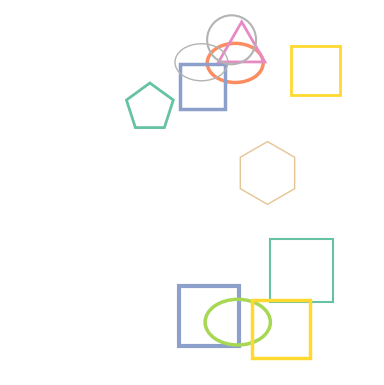[{"shape": "pentagon", "thickness": 2, "radius": 0.32, "center": [0.389, 0.72]}, {"shape": "square", "thickness": 1.5, "radius": 0.41, "center": [0.783, 0.297]}, {"shape": "oval", "thickness": 2.5, "radius": 0.36, "center": [0.611, 0.837]}, {"shape": "square", "thickness": 3, "radius": 0.39, "center": [0.542, 0.178]}, {"shape": "square", "thickness": 2.5, "radius": 0.29, "center": [0.527, 0.774]}, {"shape": "triangle", "thickness": 2, "radius": 0.35, "center": [0.628, 0.874]}, {"shape": "oval", "thickness": 2.5, "radius": 0.42, "center": [0.617, 0.163]}, {"shape": "square", "thickness": 2.5, "radius": 0.38, "center": [0.73, 0.144]}, {"shape": "square", "thickness": 2, "radius": 0.32, "center": [0.82, 0.817]}, {"shape": "hexagon", "thickness": 1, "radius": 0.41, "center": [0.695, 0.551]}, {"shape": "oval", "thickness": 1, "radius": 0.34, "center": [0.523, 0.838]}, {"shape": "circle", "thickness": 1.5, "radius": 0.32, "center": [0.602, 0.897]}]